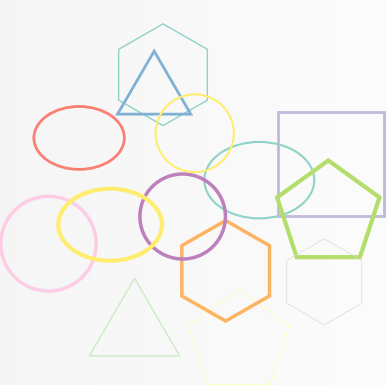[{"shape": "hexagon", "thickness": 1, "radius": 0.66, "center": [0.421, 0.806]}, {"shape": "oval", "thickness": 1.5, "radius": 0.71, "center": [0.669, 0.532]}, {"shape": "pentagon", "thickness": 0.5, "radius": 0.68, "center": [0.616, 0.112]}, {"shape": "square", "thickness": 2, "radius": 0.68, "center": [0.855, 0.574]}, {"shape": "oval", "thickness": 2, "radius": 0.58, "center": [0.204, 0.642]}, {"shape": "triangle", "thickness": 2, "radius": 0.55, "center": [0.398, 0.758]}, {"shape": "hexagon", "thickness": 2.5, "radius": 0.65, "center": [0.582, 0.297]}, {"shape": "pentagon", "thickness": 3, "radius": 0.69, "center": [0.847, 0.444]}, {"shape": "circle", "thickness": 2.5, "radius": 0.61, "center": [0.125, 0.367]}, {"shape": "hexagon", "thickness": 0.5, "radius": 0.56, "center": [0.837, 0.268]}, {"shape": "circle", "thickness": 2.5, "radius": 0.55, "center": [0.471, 0.438]}, {"shape": "triangle", "thickness": 1, "radius": 0.67, "center": [0.347, 0.143]}, {"shape": "circle", "thickness": 1.5, "radius": 0.5, "center": [0.503, 0.654]}, {"shape": "oval", "thickness": 3, "radius": 0.67, "center": [0.284, 0.416]}]